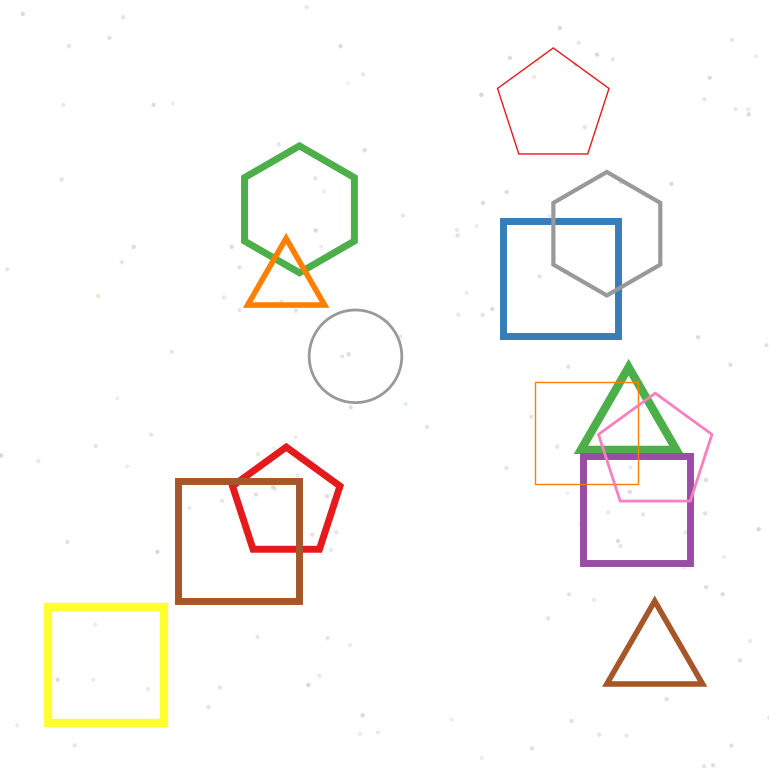[{"shape": "pentagon", "thickness": 0.5, "radius": 0.38, "center": [0.719, 0.862]}, {"shape": "pentagon", "thickness": 2.5, "radius": 0.37, "center": [0.372, 0.346]}, {"shape": "square", "thickness": 2.5, "radius": 0.37, "center": [0.728, 0.638]}, {"shape": "hexagon", "thickness": 2.5, "radius": 0.41, "center": [0.389, 0.728]}, {"shape": "triangle", "thickness": 3, "radius": 0.36, "center": [0.816, 0.452]}, {"shape": "square", "thickness": 2.5, "radius": 0.35, "center": [0.827, 0.339]}, {"shape": "square", "thickness": 0.5, "radius": 0.33, "center": [0.762, 0.438]}, {"shape": "triangle", "thickness": 2, "radius": 0.29, "center": [0.372, 0.633]}, {"shape": "square", "thickness": 3, "radius": 0.38, "center": [0.138, 0.136]}, {"shape": "square", "thickness": 2.5, "radius": 0.39, "center": [0.31, 0.298]}, {"shape": "triangle", "thickness": 2, "radius": 0.36, "center": [0.85, 0.148]}, {"shape": "pentagon", "thickness": 1, "radius": 0.39, "center": [0.851, 0.412]}, {"shape": "hexagon", "thickness": 1.5, "radius": 0.4, "center": [0.788, 0.696]}, {"shape": "circle", "thickness": 1, "radius": 0.3, "center": [0.462, 0.537]}]